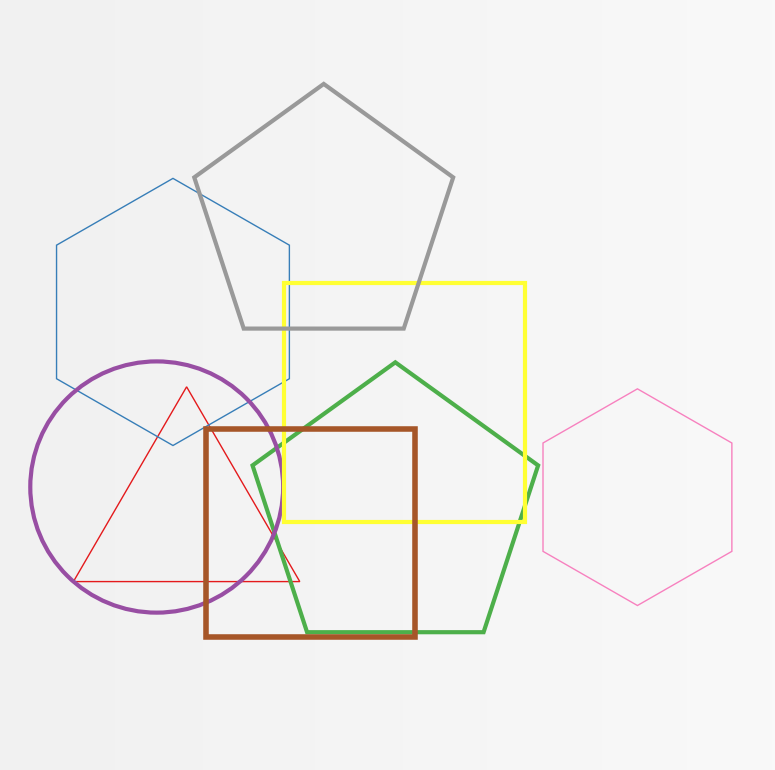[{"shape": "triangle", "thickness": 0.5, "radius": 0.84, "center": [0.241, 0.329]}, {"shape": "hexagon", "thickness": 0.5, "radius": 0.87, "center": [0.223, 0.595]}, {"shape": "pentagon", "thickness": 1.5, "radius": 0.97, "center": [0.51, 0.336]}, {"shape": "circle", "thickness": 1.5, "radius": 0.82, "center": [0.202, 0.368]}, {"shape": "square", "thickness": 1.5, "radius": 0.78, "center": [0.522, 0.477]}, {"shape": "square", "thickness": 2, "radius": 0.67, "center": [0.401, 0.307]}, {"shape": "hexagon", "thickness": 0.5, "radius": 0.7, "center": [0.822, 0.354]}, {"shape": "pentagon", "thickness": 1.5, "radius": 0.88, "center": [0.418, 0.715]}]